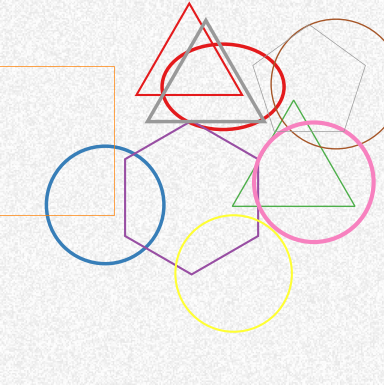[{"shape": "triangle", "thickness": 1.5, "radius": 0.79, "center": [0.492, 0.833]}, {"shape": "oval", "thickness": 2.5, "radius": 0.79, "center": [0.579, 0.774]}, {"shape": "circle", "thickness": 2.5, "radius": 0.76, "center": [0.273, 0.468]}, {"shape": "triangle", "thickness": 1, "radius": 0.92, "center": [0.763, 0.556]}, {"shape": "hexagon", "thickness": 1.5, "radius": 1.0, "center": [0.498, 0.487]}, {"shape": "square", "thickness": 0.5, "radius": 0.97, "center": [0.102, 0.635]}, {"shape": "circle", "thickness": 1.5, "radius": 0.76, "center": [0.607, 0.29]}, {"shape": "circle", "thickness": 1, "radius": 0.84, "center": [0.873, 0.782]}, {"shape": "circle", "thickness": 3, "radius": 0.78, "center": [0.815, 0.527]}, {"shape": "pentagon", "thickness": 0.5, "radius": 0.77, "center": [0.803, 0.782]}, {"shape": "triangle", "thickness": 2.5, "radius": 0.88, "center": [0.535, 0.772]}]